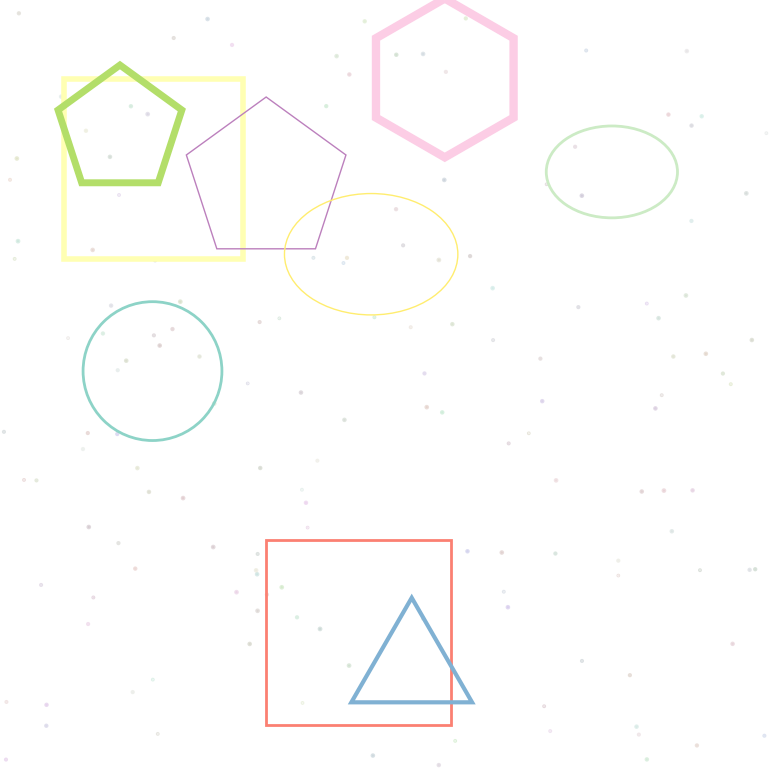[{"shape": "circle", "thickness": 1, "radius": 0.45, "center": [0.198, 0.518]}, {"shape": "square", "thickness": 2, "radius": 0.58, "center": [0.199, 0.781]}, {"shape": "square", "thickness": 1, "radius": 0.6, "center": [0.466, 0.178]}, {"shape": "triangle", "thickness": 1.5, "radius": 0.45, "center": [0.535, 0.133]}, {"shape": "pentagon", "thickness": 2.5, "radius": 0.42, "center": [0.156, 0.831]}, {"shape": "hexagon", "thickness": 3, "radius": 0.52, "center": [0.578, 0.899]}, {"shape": "pentagon", "thickness": 0.5, "radius": 0.54, "center": [0.346, 0.765]}, {"shape": "oval", "thickness": 1, "radius": 0.43, "center": [0.795, 0.777]}, {"shape": "oval", "thickness": 0.5, "radius": 0.56, "center": [0.482, 0.67]}]